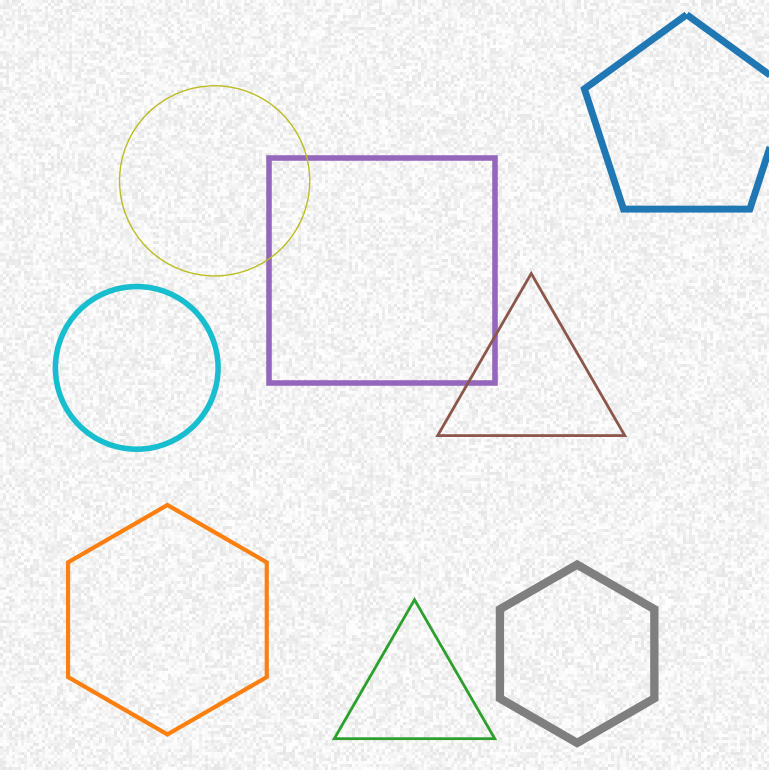[{"shape": "pentagon", "thickness": 2.5, "radius": 0.7, "center": [0.892, 0.841]}, {"shape": "hexagon", "thickness": 1.5, "radius": 0.74, "center": [0.217, 0.195]}, {"shape": "triangle", "thickness": 1, "radius": 0.6, "center": [0.538, 0.101]}, {"shape": "square", "thickness": 2, "radius": 0.73, "center": [0.496, 0.648]}, {"shape": "triangle", "thickness": 1, "radius": 0.7, "center": [0.69, 0.504]}, {"shape": "hexagon", "thickness": 3, "radius": 0.58, "center": [0.75, 0.151]}, {"shape": "circle", "thickness": 0.5, "radius": 0.62, "center": [0.279, 0.765]}, {"shape": "circle", "thickness": 2, "radius": 0.53, "center": [0.178, 0.522]}]